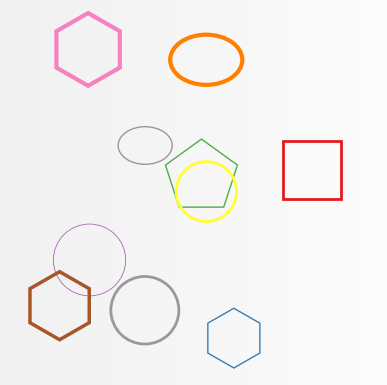[{"shape": "square", "thickness": 2, "radius": 0.37, "center": [0.806, 0.559]}, {"shape": "hexagon", "thickness": 1, "radius": 0.39, "center": [0.603, 0.122]}, {"shape": "pentagon", "thickness": 1, "radius": 0.49, "center": [0.52, 0.541]}, {"shape": "circle", "thickness": 0.5, "radius": 0.47, "center": [0.231, 0.325]}, {"shape": "oval", "thickness": 3, "radius": 0.47, "center": [0.532, 0.845]}, {"shape": "circle", "thickness": 2, "radius": 0.39, "center": [0.533, 0.502]}, {"shape": "hexagon", "thickness": 2.5, "radius": 0.44, "center": [0.154, 0.206]}, {"shape": "hexagon", "thickness": 3, "radius": 0.47, "center": [0.227, 0.872]}, {"shape": "oval", "thickness": 1, "radius": 0.35, "center": [0.375, 0.622]}, {"shape": "circle", "thickness": 2, "radius": 0.44, "center": [0.374, 0.194]}]